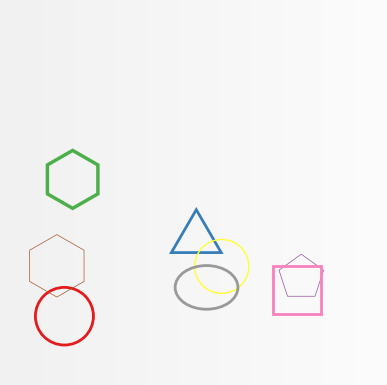[{"shape": "circle", "thickness": 2, "radius": 0.37, "center": [0.166, 0.179]}, {"shape": "triangle", "thickness": 2, "radius": 0.37, "center": [0.507, 0.381]}, {"shape": "hexagon", "thickness": 2.5, "radius": 0.38, "center": [0.187, 0.534]}, {"shape": "pentagon", "thickness": 0.5, "radius": 0.3, "center": [0.778, 0.279]}, {"shape": "circle", "thickness": 1, "radius": 0.35, "center": [0.572, 0.308]}, {"shape": "hexagon", "thickness": 0.5, "radius": 0.41, "center": [0.147, 0.31]}, {"shape": "square", "thickness": 2, "radius": 0.31, "center": [0.766, 0.246]}, {"shape": "oval", "thickness": 2, "radius": 0.41, "center": [0.533, 0.254]}]